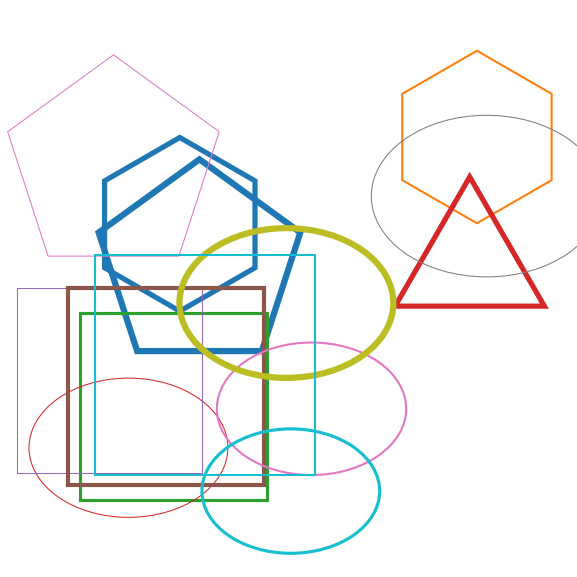[{"shape": "hexagon", "thickness": 2.5, "radius": 0.75, "center": [0.311, 0.611]}, {"shape": "pentagon", "thickness": 3, "radius": 0.92, "center": [0.345, 0.54]}, {"shape": "hexagon", "thickness": 1, "radius": 0.75, "center": [0.826, 0.762]}, {"shape": "square", "thickness": 1.5, "radius": 0.81, "center": [0.3, 0.295]}, {"shape": "triangle", "thickness": 2.5, "radius": 0.75, "center": [0.813, 0.544]}, {"shape": "oval", "thickness": 0.5, "radius": 0.86, "center": [0.222, 0.224]}, {"shape": "square", "thickness": 0.5, "radius": 0.8, "center": [0.189, 0.34]}, {"shape": "square", "thickness": 2, "radius": 0.85, "center": [0.287, 0.33]}, {"shape": "oval", "thickness": 1, "radius": 0.82, "center": [0.539, 0.291]}, {"shape": "pentagon", "thickness": 0.5, "radius": 0.96, "center": [0.196, 0.711]}, {"shape": "oval", "thickness": 0.5, "radius": 1.0, "center": [0.843, 0.66]}, {"shape": "oval", "thickness": 3, "radius": 0.93, "center": [0.496, 0.474]}, {"shape": "square", "thickness": 1, "radius": 0.95, "center": [0.355, 0.367]}, {"shape": "oval", "thickness": 1.5, "radius": 0.77, "center": [0.504, 0.149]}]